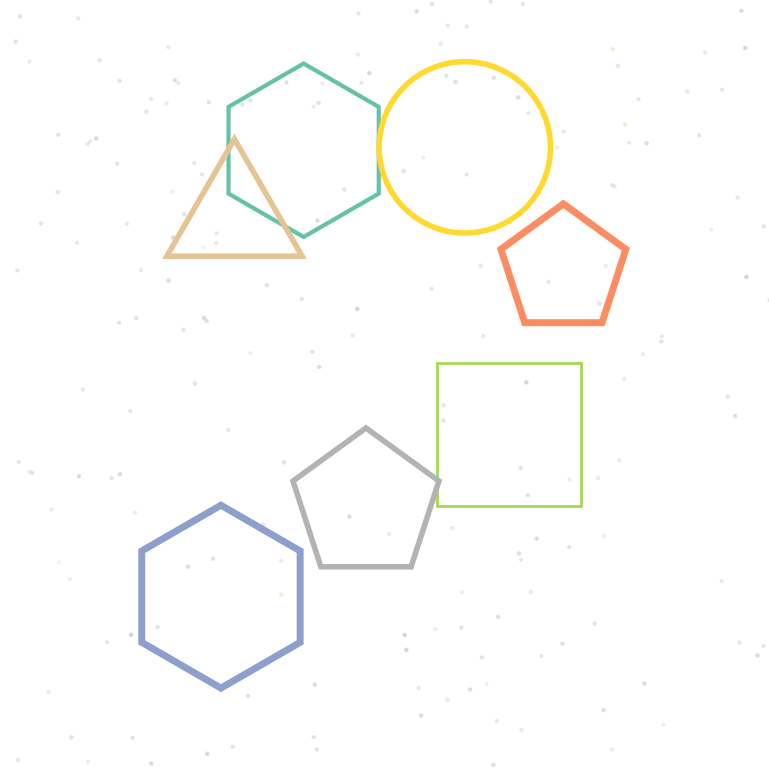[{"shape": "hexagon", "thickness": 1.5, "radius": 0.56, "center": [0.394, 0.805]}, {"shape": "pentagon", "thickness": 2.5, "radius": 0.43, "center": [0.732, 0.65]}, {"shape": "hexagon", "thickness": 2.5, "radius": 0.59, "center": [0.287, 0.225]}, {"shape": "square", "thickness": 1, "radius": 0.47, "center": [0.661, 0.436]}, {"shape": "circle", "thickness": 2, "radius": 0.56, "center": [0.604, 0.809]}, {"shape": "triangle", "thickness": 2, "radius": 0.51, "center": [0.304, 0.718]}, {"shape": "pentagon", "thickness": 2, "radius": 0.5, "center": [0.475, 0.345]}]